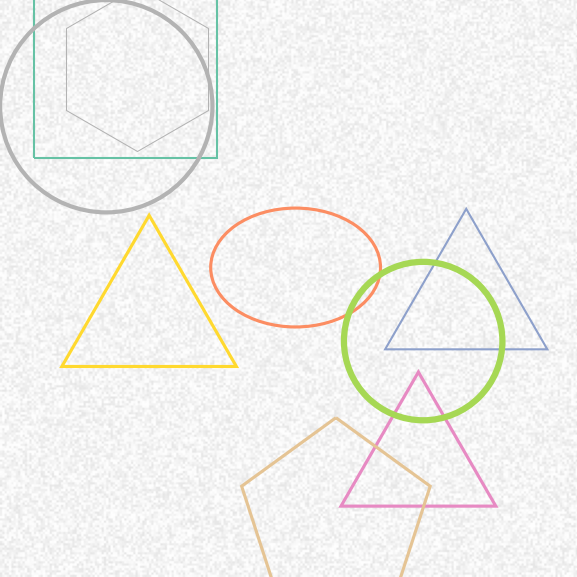[{"shape": "square", "thickness": 1, "radius": 0.79, "center": [0.217, 0.885]}, {"shape": "oval", "thickness": 1.5, "radius": 0.74, "center": [0.512, 0.536]}, {"shape": "triangle", "thickness": 1, "radius": 0.81, "center": [0.807, 0.475]}, {"shape": "triangle", "thickness": 1.5, "radius": 0.77, "center": [0.724, 0.2]}, {"shape": "circle", "thickness": 3, "radius": 0.69, "center": [0.733, 0.409]}, {"shape": "triangle", "thickness": 1.5, "radius": 0.87, "center": [0.258, 0.452]}, {"shape": "pentagon", "thickness": 1.5, "radius": 0.86, "center": [0.582, 0.104]}, {"shape": "hexagon", "thickness": 0.5, "radius": 0.71, "center": [0.238, 0.879]}, {"shape": "circle", "thickness": 2, "radius": 0.92, "center": [0.184, 0.815]}]